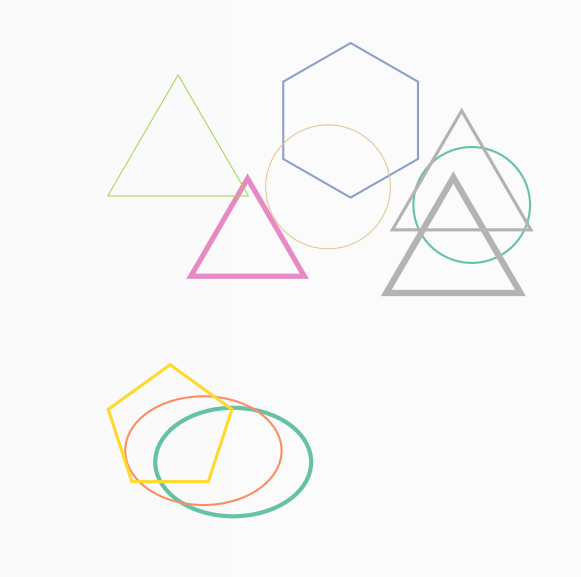[{"shape": "oval", "thickness": 2, "radius": 0.67, "center": [0.401, 0.199]}, {"shape": "circle", "thickness": 1, "radius": 0.5, "center": [0.812, 0.644]}, {"shape": "oval", "thickness": 1, "radius": 0.67, "center": [0.35, 0.219]}, {"shape": "hexagon", "thickness": 1, "radius": 0.67, "center": [0.603, 0.791]}, {"shape": "triangle", "thickness": 2.5, "radius": 0.56, "center": [0.426, 0.577]}, {"shape": "triangle", "thickness": 0.5, "radius": 0.7, "center": [0.306, 0.73]}, {"shape": "pentagon", "thickness": 1.5, "radius": 0.56, "center": [0.293, 0.256]}, {"shape": "circle", "thickness": 0.5, "radius": 0.54, "center": [0.564, 0.676]}, {"shape": "triangle", "thickness": 1.5, "radius": 0.69, "center": [0.794, 0.67]}, {"shape": "triangle", "thickness": 3, "radius": 0.67, "center": [0.78, 0.558]}]